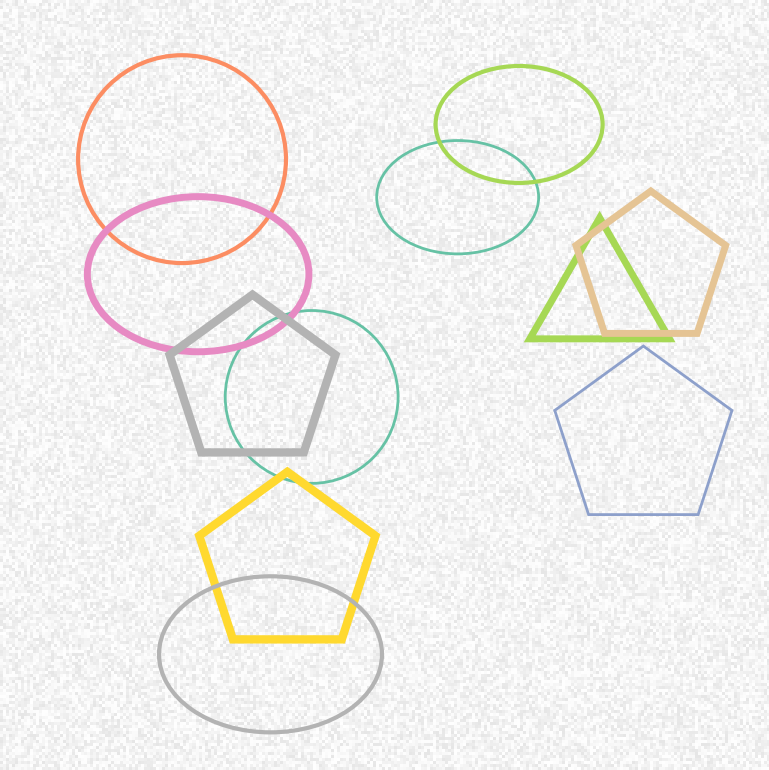[{"shape": "oval", "thickness": 1, "radius": 0.53, "center": [0.594, 0.744]}, {"shape": "circle", "thickness": 1, "radius": 0.56, "center": [0.405, 0.484]}, {"shape": "circle", "thickness": 1.5, "radius": 0.67, "center": [0.236, 0.793]}, {"shape": "pentagon", "thickness": 1, "radius": 0.61, "center": [0.836, 0.43]}, {"shape": "oval", "thickness": 2.5, "radius": 0.72, "center": [0.257, 0.644]}, {"shape": "triangle", "thickness": 2.5, "radius": 0.52, "center": [0.779, 0.612]}, {"shape": "oval", "thickness": 1.5, "radius": 0.54, "center": [0.674, 0.838]}, {"shape": "pentagon", "thickness": 3, "radius": 0.6, "center": [0.373, 0.267]}, {"shape": "pentagon", "thickness": 2.5, "radius": 0.51, "center": [0.845, 0.65]}, {"shape": "pentagon", "thickness": 3, "radius": 0.57, "center": [0.328, 0.504]}, {"shape": "oval", "thickness": 1.5, "radius": 0.72, "center": [0.351, 0.15]}]